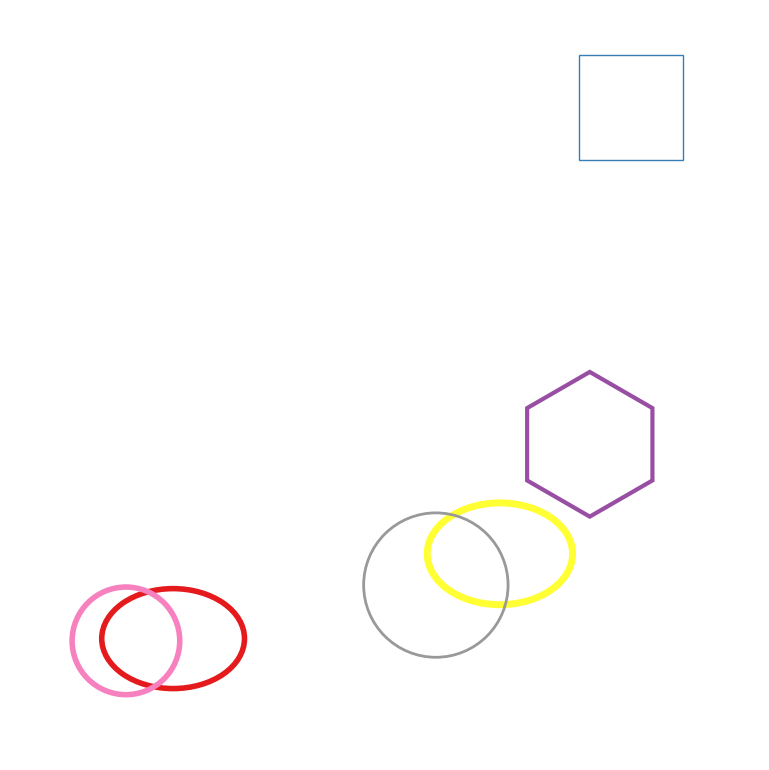[{"shape": "oval", "thickness": 2, "radius": 0.46, "center": [0.225, 0.171]}, {"shape": "square", "thickness": 0.5, "radius": 0.34, "center": [0.819, 0.861]}, {"shape": "hexagon", "thickness": 1.5, "radius": 0.47, "center": [0.766, 0.423]}, {"shape": "oval", "thickness": 2.5, "radius": 0.47, "center": [0.649, 0.281]}, {"shape": "circle", "thickness": 2, "radius": 0.35, "center": [0.164, 0.168]}, {"shape": "circle", "thickness": 1, "radius": 0.47, "center": [0.566, 0.24]}]